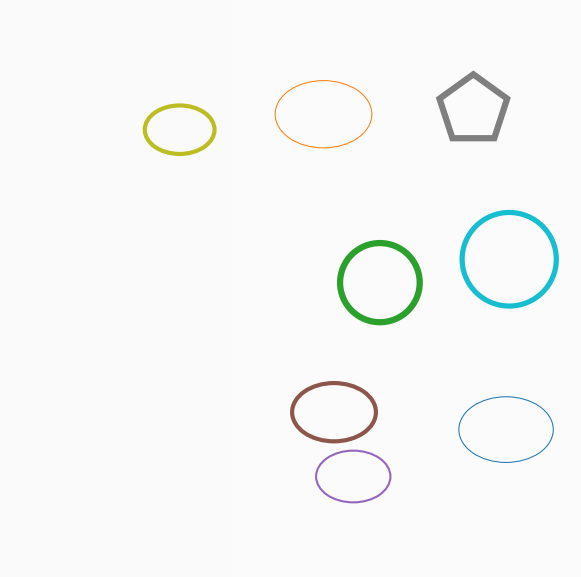[{"shape": "oval", "thickness": 0.5, "radius": 0.41, "center": [0.871, 0.255]}, {"shape": "oval", "thickness": 0.5, "radius": 0.42, "center": [0.557, 0.801]}, {"shape": "circle", "thickness": 3, "radius": 0.34, "center": [0.654, 0.51]}, {"shape": "oval", "thickness": 1, "radius": 0.32, "center": [0.608, 0.174]}, {"shape": "oval", "thickness": 2, "radius": 0.36, "center": [0.575, 0.285]}, {"shape": "pentagon", "thickness": 3, "radius": 0.31, "center": [0.814, 0.809]}, {"shape": "oval", "thickness": 2, "radius": 0.3, "center": [0.309, 0.775]}, {"shape": "circle", "thickness": 2.5, "radius": 0.41, "center": [0.876, 0.55]}]